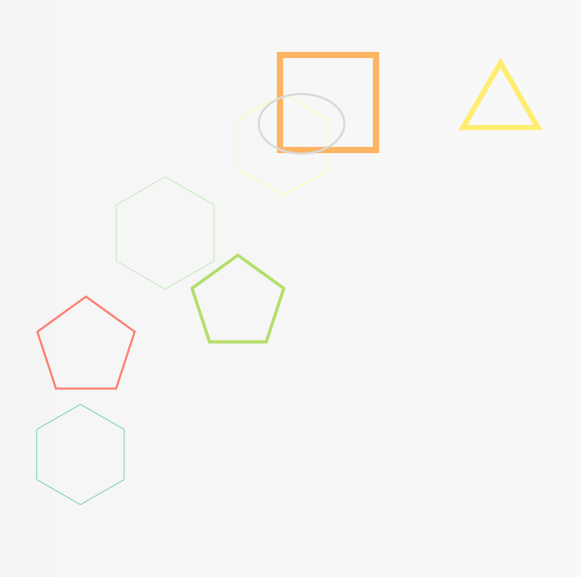[{"shape": "hexagon", "thickness": 0.5, "radius": 0.43, "center": [0.138, 0.212]}, {"shape": "hexagon", "thickness": 0.5, "radius": 0.44, "center": [0.488, 0.749]}, {"shape": "pentagon", "thickness": 1, "radius": 0.44, "center": [0.148, 0.397]}, {"shape": "square", "thickness": 3, "radius": 0.41, "center": [0.565, 0.821]}, {"shape": "pentagon", "thickness": 1.5, "radius": 0.41, "center": [0.409, 0.474]}, {"shape": "oval", "thickness": 1, "radius": 0.37, "center": [0.519, 0.785]}, {"shape": "hexagon", "thickness": 0.5, "radius": 0.49, "center": [0.284, 0.596]}, {"shape": "triangle", "thickness": 2.5, "radius": 0.37, "center": [0.861, 0.816]}]